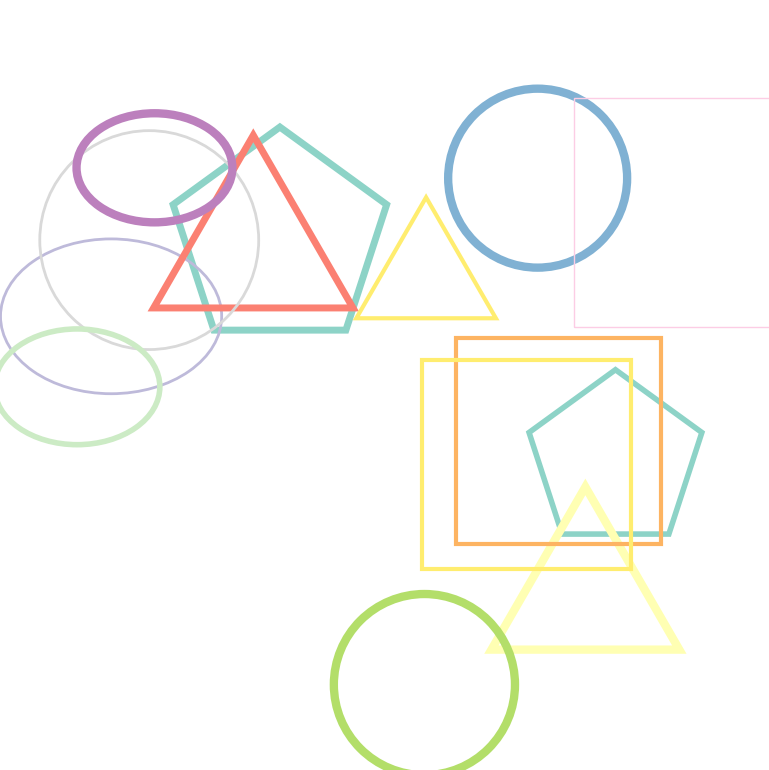[{"shape": "pentagon", "thickness": 2.5, "radius": 0.73, "center": [0.363, 0.689]}, {"shape": "pentagon", "thickness": 2, "radius": 0.59, "center": [0.799, 0.402]}, {"shape": "triangle", "thickness": 3, "radius": 0.7, "center": [0.76, 0.227]}, {"shape": "oval", "thickness": 1, "radius": 0.72, "center": [0.144, 0.589]}, {"shape": "triangle", "thickness": 2.5, "radius": 0.75, "center": [0.329, 0.675]}, {"shape": "circle", "thickness": 3, "radius": 0.58, "center": [0.698, 0.769]}, {"shape": "square", "thickness": 1.5, "radius": 0.67, "center": [0.725, 0.428]}, {"shape": "circle", "thickness": 3, "radius": 0.59, "center": [0.551, 0.111]}, {"shape": "square", "thickness": 0.5, "radius": 0.74, "center": [0.894, 0.724]}, {"shape": "circle", "thickness": 1, "radius": 0.71, "center": [0.194, 0.688]}, {"shape": "oval", "thickness": 3, "radius": 0.51, "center": [0.201, 0.782]}, {"shape": "oval", "thickness": 2, "radius": 0.54, "center": [0.1, 0.498]}, {"shape": "triangle", "thickness": 1.5, "radius": 0.52, "center": [0.553, 0.639]}, {"shape": "square", "thickness": 1.5, "radius": 0.68, "center": [0.684, 0.397]}]